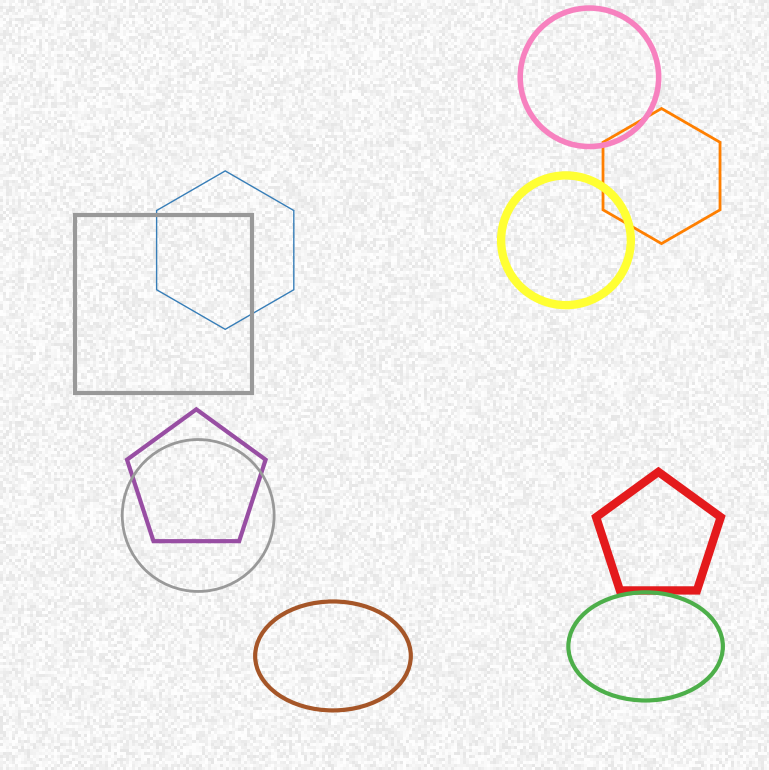[{"shape": "pentagon", "thickness": 3, "radius": 0.43, "center": [0.855, 0.302]}, {"shape": "hexagon", "thickness": 0.5, "radius": 0.51, "center": [0.292, 0.675]}, {"shape": "oval", "thickness": 1.5, "radius": 0.5, "center": [0.838, 0.161]}, {"shape": "pentagon", "thickness": 1.5, "radius": 0.47, "center": [0.255, 0.374]}, {"shape": "hexagon", "thickness": 1, "radius": 0.44, "center": [0.859, 0.771]}, {"shape": "circle", "thickness": 3, "radius": 0.42, "center": [0.735, 0.688]}, {"shape": "oval", "thickness": 1.5, "radius": 0.51, "center": [0.432, 0.148]}, {"shape": "circle", "thickness": 2, "radius": 0.45, "center": [0.765, 0.9]}, {"shape": "circle", "thickness": 1, "radius": 0.49, "center": [0.257, 0.331]}, {"shape": "square", "thickness": 1.5, "radius": 0.58, "center": [0.212, 0.605]}]